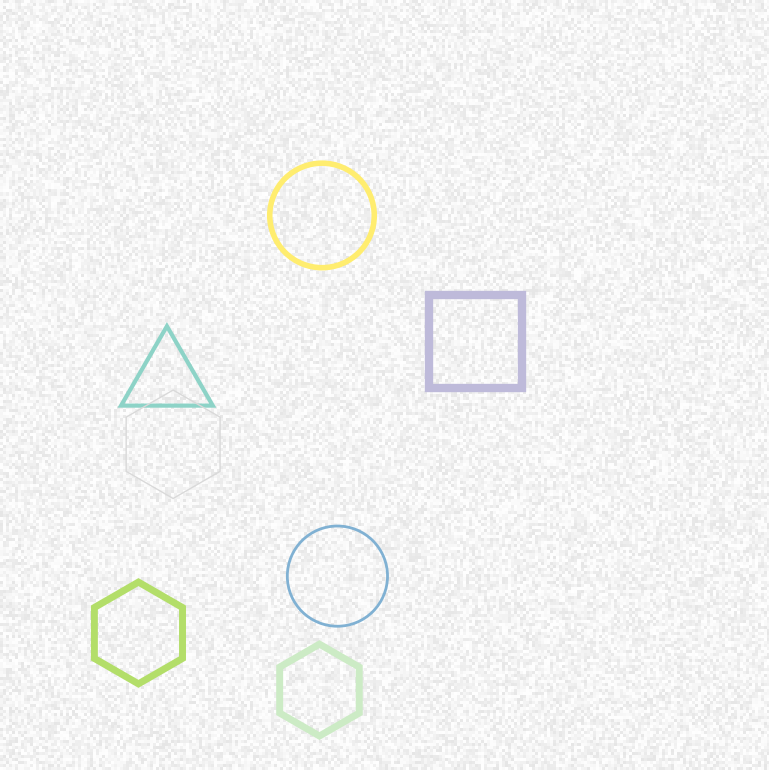[{"shape": "triangle", "thickness": 1.5, "radius": 0.34, "center": [0.217, 0.508]}, {"shape": "square", "thickness": 3, "radius": 0.3, "center": [0.617, 0.556]}, {"shape": "circle", "thickness": 1, "radius": 0.33, "center": [0.438, 0.252]}, {"shape": "hexagon", "thickness": 2.5, "radius": 0.33, "center": [0.18, 0.178]}, {"shape": "hexagon", "thickness": 0.5, "radius": 0.35, "center": [0.225, 0.423]}, {"shape": "hexagon", "thickness": 2.5, "radius": 0.3, "center": [0.415, 0.104]}, {"shape": "circle", "thickness": 2, "radius": 0.34, "center": [0.418, 0.72]}]